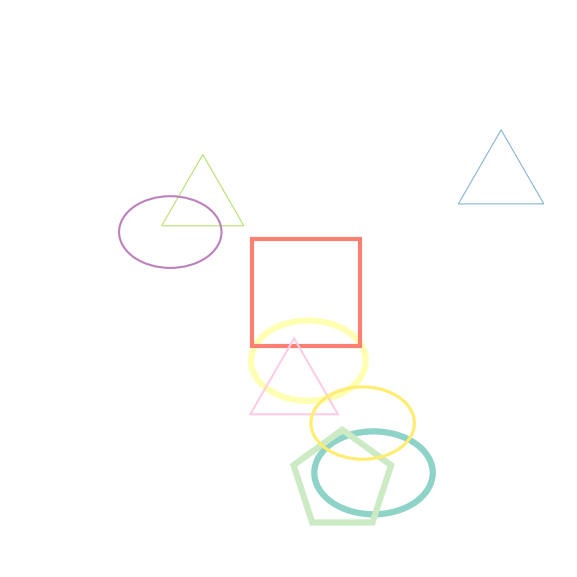[{"shape": "oval", "thickness": 3, "radius": 0.51, "center": [0.647, 0.18]}, {"shape": "oval", "thickness": 3, "radius": 0.5, "center": [0.534, 0.375]}, {"shape": "square", "thickness": 2, "radius": 0.46, "center": [0.53, 0.492]}, {"shape": "triangle", "thickness": 0.5, "radius": 0.43, "center": [0.868, 0.689]}, {"shape": "triangle", "thickness": 0.5, "radius": 0.41, "center": [0.351, 0.649]}, {"shape": "triangle", "thickness": 1, "radius": 0.44, "center": [0.509, 0.326]}, {"shape": "oval", "thickness": 1, "radius": 0.44, "center": [0.295, 0.597]}, {"shape": "pentagon", "thickness": 3, "radius": 0.44, "center": [0.593, 0.166]}, {"shape": "oval", "thickness": 1.5, "radius": 0.45, "center": [0.628, 0.267]}]